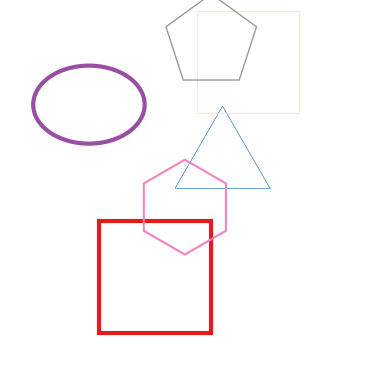[{"shape": "square", "thickness": 3, "radius": 0.73, "center": [0.403, 0.281]}, {"shape": "triangle", "thickness": 0.5, "radius": 0.71, "center": [0.578, 0.582]}, {"shape": "oval", "thickness": 3, "radius": 0.72, "center": [0.231, 0.728]}, {"shape": "square", "thickness": 0.5, "radius": 0.66, "center": [0.644, 0.838]}, {"shape": "hexagon", "thickness": 1.5, "radius": 0.62, "center": [0.48, 0.462]}, {"shape": "pentagon", "thickness": 1, "radius": 0.62, "center": [0.549, 0.892]}]